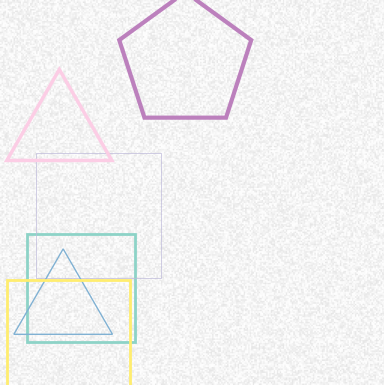[{"shape": "square", "thickness": 2, "radius": 0.7, "center": [0.21, 0.252]}, {"shape": "square", "thickness": 0.5, "radius": 0.81, "center": [0.255, 0.439]}, {"shape": "triangle", "thickness": 1, "radius": 0.74, "center": [0.164, 0.206]}, {"shape": "triangle", "thickness": 2.5, "radius": 0.79, "center": [0.154, 0.662]}, {"shape": "pentagon", "thickness": 3, "radius": 0.9, "center": [0.481, 0.84]}, {"shape": "square", "thickness": 2, "radius": 0.8, "center": [0.177, 0.112]}]